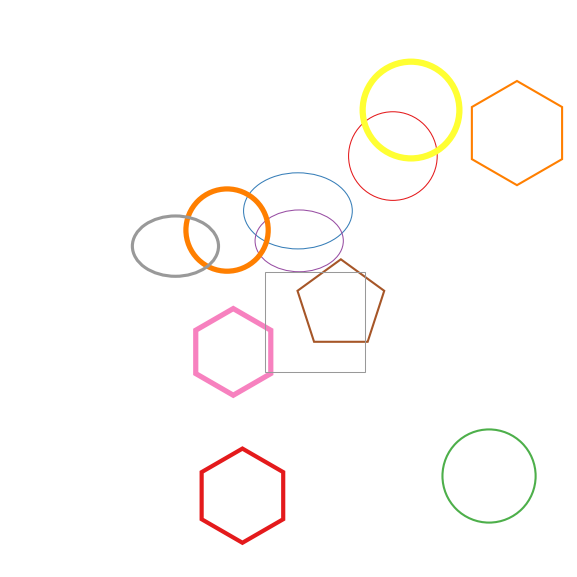[{"shape": "circle", "thickness": 0.5, "radius": 0.38, "center": [0.68, 0.729]}, {"shape": "hexagon", "thickness": 2, "radius": 0.41, "center": [0.42, 0.141]}, {"shape": "oval", "thickness": 0.5, "radius": 0.47, "center": [0.516, 0.634]}, {"shape": "circle", "thickness": 1, "radius": 0.4, "center": [0.847, 0.175]}, {"shape": "oval", "thickness": 0.5, "radius": 0.38, "center": [0.518, 0.582]}, {"shape": "hexagon", "thickness": 1, "radius": 0.45, "center": [0.895, 0.769]}, {"shape": "circle", "thickness": 2.5, "radius": 0.36, "center": [0.393, 0.601]}, {"shape": "circle", "thickness": 3, "radius": 0.42, "center": [0.712, 0.809]}, {"shape": "pentagon", "thickness": 1, "radius": 0.39, "center": [0.59, 0.471]}, {"shape": "hexagon", "thickness": 2.5, "radius": 0.38, "center": [0.404, 0.39]}, {"shape": "square", "thickness": 0.5, "radius": 0.43, "center": [0.546, 0.441]}, {"shape": "oval", "thickness": 1.5, "radius": 0.37, "center": [0.304, 0.573]}]